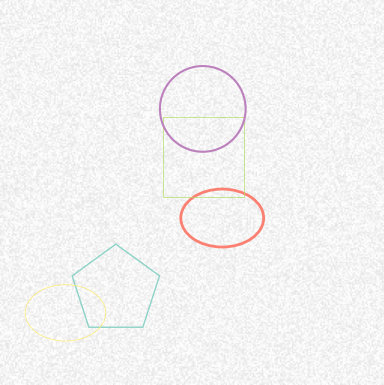[{"shape": "pentagon", "thickness": 1, "radius": 0.6, "center": [0.301, 0.247]}, {"shape": "oval", "thickness": 2, "radius": 0.54, "center": [0.577, 0.434]}, {"shape": "square", "thickness": 0.5, "radius": 0.52, "center": [0.529, 0.592]}, {"shape": "circle", "thickness": 1.5, "radius": 0.56, "center": [0.527, 0.717]}, {"shape": "oval", "thickness": 0.5, "radius": 0.52, "center": [0.17, 0.187]}]